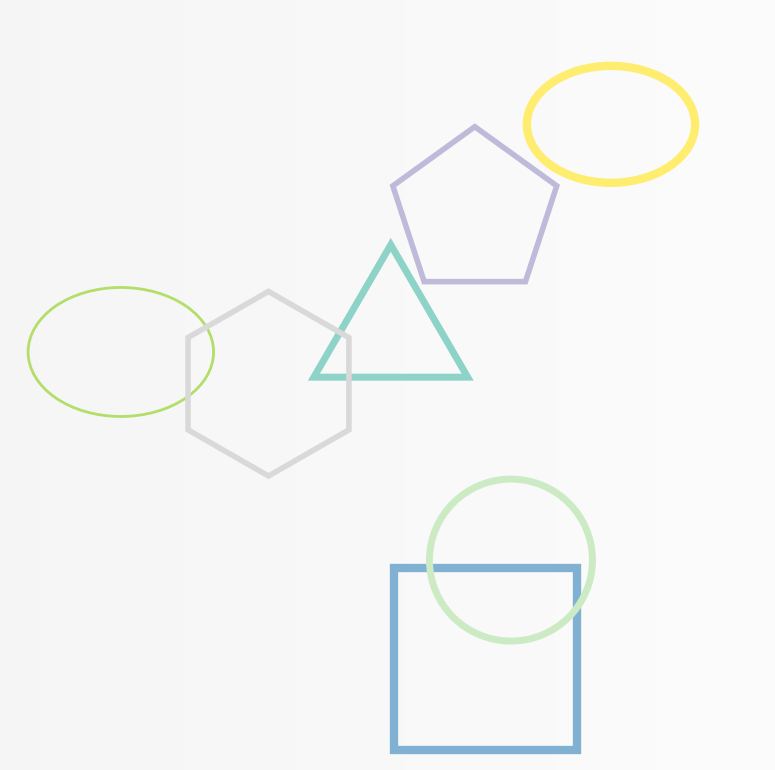[{"shape": "triangle", "thickness": 2.5, "radius": 0.57, "center": [0.504, 0.567]}, {"shape": "pentagon", "thickness": 2, "radius": 0.56, "center": [0.613, 0.724]}, {"shape": "square", "thickness": 3, "radius": 0.59, "center": [0.627, 0.145]}, {"shape": "oval", "thickness": 1, "radius": 0.6, "center": [0.156, 0.543]}, {"shape": "hexagon", "thickness": 2, "radius": 0.6, "center": [0.346, 0.502]}, {"shape": "circle", "thickness": 2.5, "radius": 0.53, "center": [0.659, 0.273]}, {"shape": "oval", "thickness": 3, "radius": 0.54, "center": [0.788, 0.839]}]